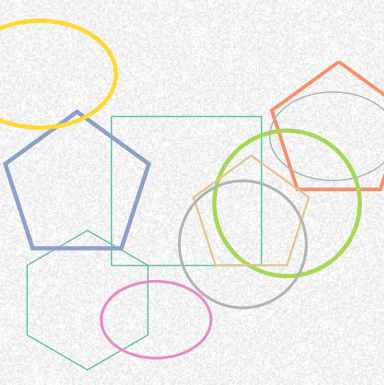[{"shape": "hexagon", "thickness": 1, "radius": 0.91, "center": [0.227, 0.22]}, {"shape": "square", "thickness": 1, "radius": 0.97, "center": [0.483, 0.506]}, {"shape": "pentagon", "thickness": 2.5, "radius": 0.92, "center": [0.88, 0.656]}, {"shape": "pentagon", "thickness": 3, "radius": 0.98, "center": [0.2, 0.514]}, {"shape": "oval", "thickness": 2, "radius": 0.71, "center": [0.405, 0.17]}, {"shape": "circle", "thickness": 3, "radius": 0.94, "center": [0.746, 0.472]}, {"shape": "oval", "thickness": 3, "radius": 0.99, "center": [0.103, 0.807]}, {"shape": "pentagon", "thickness": 1.5, "radius": 0.79, "center": [0.653, 0.438]}, {"shape": "oval", "thickness": 1, "radius": 0.82, "center": [0.865, 0.646]}, {"shape": "circle", "thickness": 2, "radius": 0.82, "center": [0.631, 0.365]}]